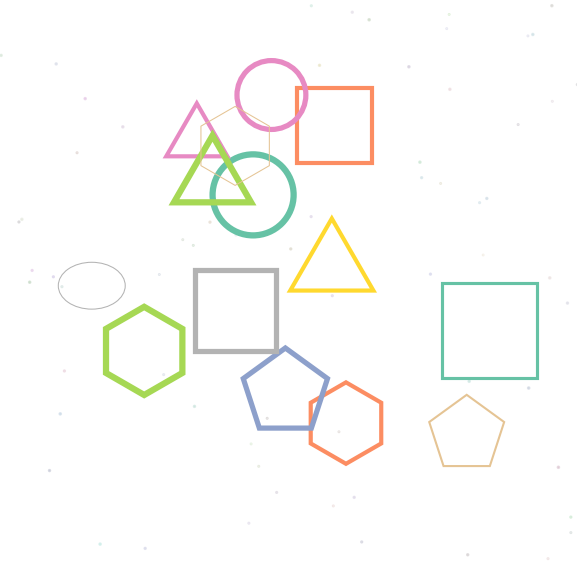[{"shape": "square", "thickness": 1.5, "radius": 0.41, "center": [0.848, 0.427]}, {"shape": "circle", "thickness": 3, "radius": 0.35, "center": [0.438, 0.662]}, {"shape": "hexagon", "thickness": 2, "radius": 0.35, "center": [0.599, 0.267]}, {"shape": "square", "thickness": 2, "radius": 0.32, "center": [0.579, 0.781]}, {"shape": "pentagon", "thickness": 2.5, "radius": 0.38, "center": [0.494, 0.32]}, {"shape": "triangle", "thickness": 2, "radius": 0.31, "center": [0.341, 0.759]}, {"shape": "circle", "thickness": 2.5, "radius": 0.3, "center": [0.47, 0.835]}, {"shape": "triangle", "thickness": 3, "radius": 0.39, "center": [0.368, 0.687]}, {"shape": "hexagon", "thickness": 3, "radius": 0.38, "center": [0.25, 0.391]}, {"shape": "triangle", "thickness": 2, "radius": 0.42, "center": [0.575, 0.538]}, {"shape": "hexagon", "thickness": 0.5, "radius": 0.34, "center": [0.407, 0.746]}, {"shape": "pentagon", "thickness": 1, "radius": 0.34, "center": [0.808, 0.247]}, {"shape": "oval", "thickness": 0.5, "radius": 0.29, "center": [0.159, 0.504]}, {"shape": "square", "thickness": 2.5, "radius": 0.35, "center": [0.408, 0.462]}]